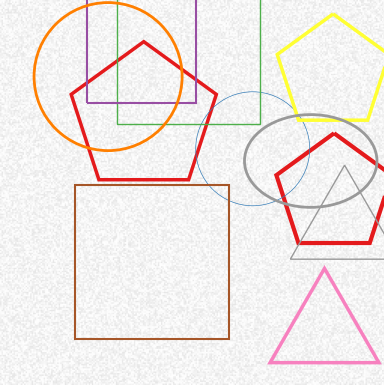[{"shape": "pentagon", "thickness": 3, "radius": 0.79, "center": [0.868, 0.496]}, {"shape": "pentagon", "thickness": 2.5, "radius": 0.99, "center": [0.373, 0.694]}, {"shape": "circle", "thickness": 0.5, "radius": 0.74, "center": [0.656, 0.614]}, {"shape": "square", "thickness": 1, "radius": 0.92, "center": [0.49, 0.862]}, {"shape": "square", "thickness": 1.5, "radius": 0.71, "center": [0.368, 0.875]}, {"shape": "circle", "thickness": 2, "radius": 0.96, "center": [0.281, 0.801]}, {"shape": "pentagon", "thickness": 2.5, "radius": 0.76, "center": [0.865, 0.811]}, {"shape": "square", "thickness": 1.5, "radius": 1.0, "center": [0.394, 0.319]}, {"shape": "triangle", "thickness": 2.5, "radius": 0.82, "center": [0.843, 0.14]}, {"shape": "triangle", "thickness": 1, "radius": 0.81, "center": [0.895, 0.408]}, {"shape": "oval", "thickness": 2, "radius": 0.86, "center": [0.807, 0.582]}]